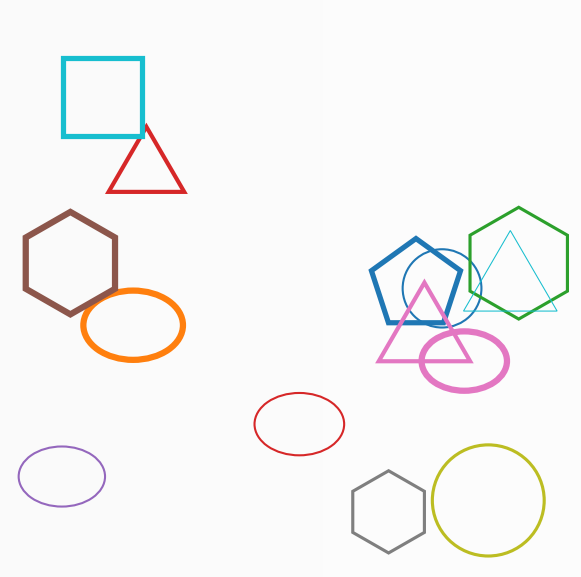[{"shape": "circle", "thickness": 1, "radius": 0.34, "center": [0.761, 0.5]}, {"shape": "pentagon", "thickness": 2.5, "radius": 0.4, "center": [0.716, 0.505]}, {"shape": "oval", "thickness": 3, "radius": 0.43, "center": [0.229, 0.436]}, {"shape": "hexagon", "thickness": 1.5, "radius": 0.48, "center": [0.892, 0.543]}, {"shape": "oval", "thickness": 1, "radius": 0.39, "center": [0.515, 0.265]}, {"shape": "triangle", "thickness": 2, "radius": 0.38, "center": [0.252, 0.704]}, {"shape": "oval", "thickness": 1, "radius": 0.37, "center": [0.106, 0.174]}, {"shape": "hexagon", "thickness": 3, "radius": 0.44, "center": [0.121, 0.543]}, {"shape": "oval", "thickness": 3, "radius": 0.37, "center": [0.799, 0.374]}, {"shape": "triangle", "thickness": 2, "radius": 0.45, "center": [0.73, 0.419]}, {"shape": "hexagon", "thickness": 1.5, "radius": 0.36, "center": [0.669, 0.113]}, {"shape": "circle", "thickness": 1.5, "radius": 0.48, "center": [0.84, 0.133]}, {"shape": "triangle", "thickness": 0.5, "radius": 0.46, "center": [0.878, 0.507]}, {"shape": "square", "thickness": 2.5, "radius": 0.34, "center": [0.176, 0.832]}]